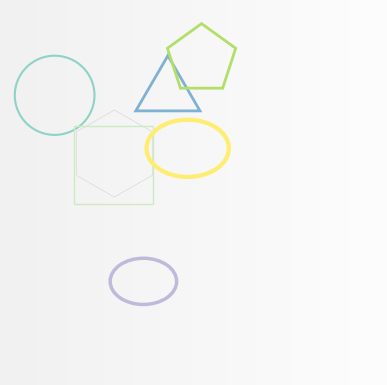[{"shape": "circle", "thickness": 1.5, "radius": 0.51, "center": [0.141, 0.752]}, {"shape": "oval", "thickness": 2.5, "radius": 0.43, "center": [0.37, 0.269]}, {"shape": "triangle", "thickness": 2, "radius": 0.48, "center": [0.433, 0.76]}, {"shape": "pentagon", "thickness": 2, "radius": 0.46, "center": [0.52, 0.846]}, {"shape": "hexagon", "thickness": 0.5, "radius": 0.57, "center": [0.295, 0.601]}, {"shape": "square", "thickness": 1, "radius": 0.51, "center": [0.293, 0.572]}, {"shape": "oval", "thickness": 3, "radius": 0.53, "center": [0.484, 0.615]}]